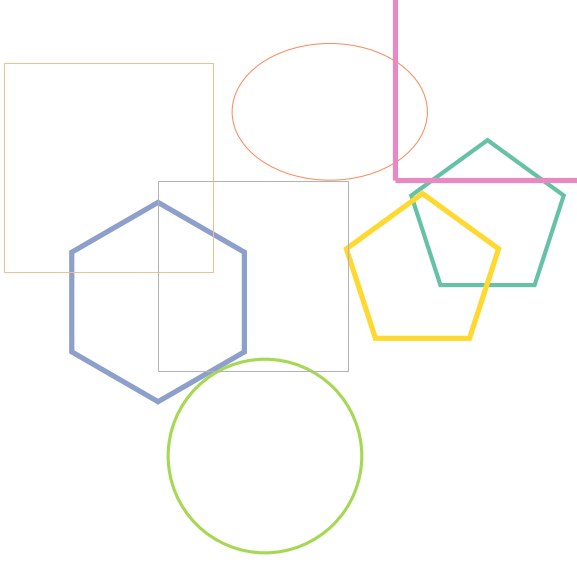[{"shape": "pentagon", "thickness": 2, "radius": 0.69, "center": [0.844, 0.618]}, {"shape": "oval", "thickness": 0.5, "radius": 0.85, "center": [0.571, 0.805]}, {"shape": "hexagon", "thickness": 2.5, "radius": 0.86, "center": [0.274, 0.476]}, {"shape": "square", "thickness": 2.5, "radius": 0.94, "center": [0.872, 0.876]}, {"shape": "circle", "thickness": 1.5, "radius": 0.84, "center": [0.459, 0.209]}, {"shape": "pentagon", "thickness": 2.5, "radius": 0.69, "center": [0.732, 0.525]}, {"shape": "square", "thickness": 0.5, "radius": 0.9, "center": [0.188, 0.709]}, {"shape": "square", "thickness": 0.5, "radius": 0.82, "center": [0.438, 0.521]}]